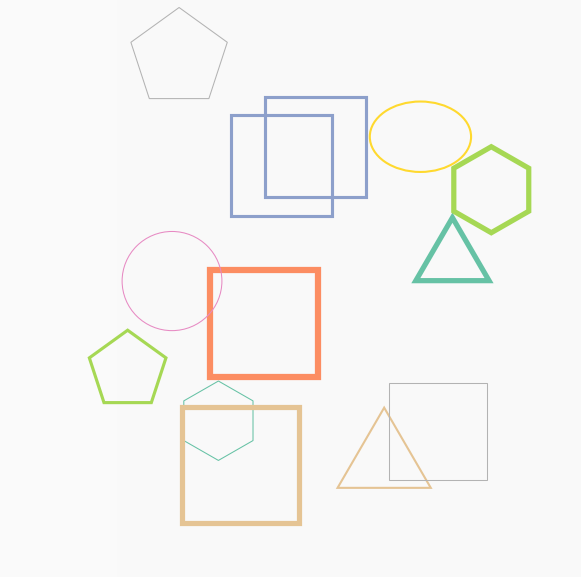[{"shape": "triangle", "thickness": 2.5, "radius": 0.36, "center": [0.778, 0.55]}, {"shape": "hexagon", "thickness": 0.5, "radius": 0.34, "center": [0.376, 0.271]}, {"shape": "square", "thickness": 3, "radius": 0.46, "center": [0.454, 0.438]}, {"shape": "square", "thickness": 1.5, "radius": 0.44, "center": [0.485, 0.712]}, {"shape": "square", "thickness": 1.5, "radius": 0.44, "center": [0.543, 0.745]}, {"shape": "circle", "thickness": 0.5, "radius": 0.43, "center": [0.296, 0.512]}, {"shape": "hexagon", "thickness": 2.5, "radius": 0.37, "center": [0.845, 0.671]}, {"shape": "pentagon", "thickness": 1.5, "radius": 0.35, "center": [0.22, 0.358]}, {"shape": "oval", "thickness": 1, "radius": 0.44, "center": [0.723, 0.762]}, {"shape": "triangle", "thickness": 1, "radius": 0.46, "center": [0.661, 0.201]}, {"shape": "square", "thickness": 2.5, "radius": 0.5, "center": [0.414, 0.194]}, {"shape": "pentagon", "thickness": 0.5, "radius": 0.44, "center": [0.308, 0.899]}, {"shape": "square", "thickness": 0.5, "radius": 0.42, "center": [0.753, 0.251]}]